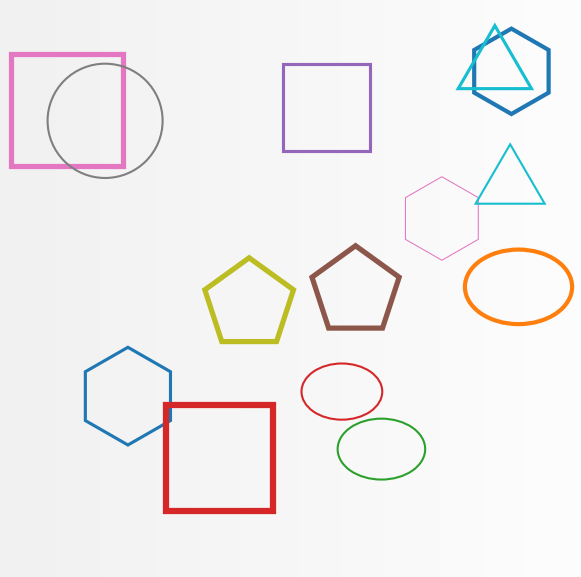[{"shape": "hexagon", "thickness": 1.5, "radius": 0.42, "center": [0.22, 0.313]}, {"shape": "hexagon", "thickness": 2, "radius": 0.37, "center": [0.88, 0.876]}, {"shape": "oval", "thickness": 2, "radius": 0.46, "center": [0.892, 0.502]}, {"shape": "oval", "thickness": 1, "radius": 0.38, "center": [0.656, 0.221]}, {"shape": "oval", "thickness": 1, "radius": 0.35, "center": [0.588, 0.321]}, {"shape": "square", "thickness": 3, "radius": 0.46, "center": [0.377, 0.207]}, {"shape": "square", "thickness": 1.5, "radius": 0.37, "center": [0.562, 0.813]}, {"shape": "pentagon", "thickness": 2.5, "radius": 0.39, "center": [0.612, 0.495]}, {"shape": "square", "thickness": 2.5, "radius": 0.48, "center": [0.115, 0.809]}, {"shape": "hexagon", "thickness": 0.5, "radius": 0.36, "center": [0.76, 0.621]}, {"shape": "circle", "thickness": 1, "radius": 0.49, "center": [0.181, 0.79]}, {"shape": "pentagon", "thickness": 2.5, "radius": 0.4, "center": [0.429, 0.473]}, {"shape": "triangle", "thickness": 1.5, "radius": 0.36, "center": [0.851, 0.882]}, {"shape": "triangle", "thickness": 1, "radius": 0.34, "center": [0.878, 0.681]}]